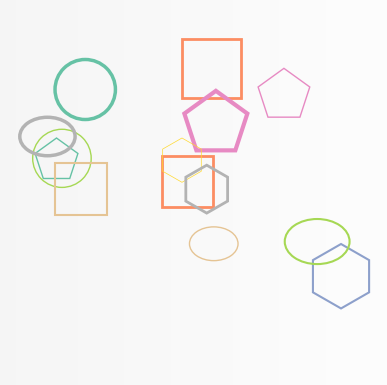[{"shape": "circle", "thickness": 2.5, "radius": 0.39, "center": [0.22, 0.768]}, {"shape": "pentagon", "thickness": 1, "radius": 0.29, "center": [0.146, 0.583]}, {"shape": "square", "thickness": 2, "radius": 0.33, "center": [0.484, 0.529]}, {"shape": "square", "thickness": 2, "radius": 0.38, "center": [0.546, 0.822]}, {"shape": "hexagon", "thickness": 1.5, "radius": 0.42, "center": [0.88, 0.283]}, {"shape": "pentagon", "thickness": 3, "radius": 0.43, "center": [0.557, 0.679]}, {"shape": "pentagon", "thickness": 1, "radius": 0.35, "center": [0.733, 0.752]}, {"shape": "oval", "thickness": 1.5, "radius": 0.42, "center": [0.818, 0.373]}, {"shape": "circle", "thickness": 1, "radius": 0.38, "center": [0.16, 0.589]}, {"shape": "hexagon", "thickness": 0.5, "radius": 0.29, "center": [0.47, 0.584]}, {"shape": "oval", "thickness": 1, "radius": 0.31, "center": [0.552, 0.367]}, {"shape": "square", "thickness": 1.5, "radius": 0.34, "center": [0.208, 0.508]}, {"shape": "hexagon", "thickness": 2, "radius": 0.31, "center": [0.533, 0.509]}, {"shape": "oval", "thickness": 2.5, "radius": 0.36, "center": [0.122, 0.645]}]